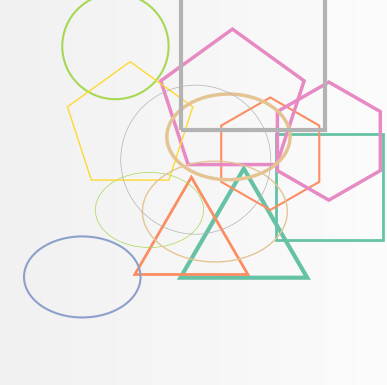[{"shape": "triangle", "thickness": 3, "radius": 0.94, "center": [0.629, 0.373]}, {"shape": "square", "thickness": 2, "radius": 0.69, "center": [0.851, 0.515]}, {"shape": "hexagon", "thickness": 1.5, "radius": 0.73, "center": [0.697, 0.601]}, {"shape": "triangle", "thickness": 2, "radius": 0.84, "center": [0.494, 0.371]}, {"shape": "oval", "thickness": 1.5, "radius": 0.75, "center": [0.212, 0.281]}, {"shape": "hexagon", "thickness": 2.5, "radius": 0.77, "center": [0.849, 0.633]}, {"shape": "pentagon", "thickness": 2.5, "radius": 0.97, "center": [0.6, 0.73]}, {"shape": "circle", "thickness": 1.5, "radius": 0.69, "center": [0.298, 0.88]}, {"shape": "oval", "thickness": 0.5, "radius": 0.7, "center": [0.386, 0.455]}, {"shape": "pentagon", "thickness": 1, "radius": 0.85, "center": [0.336, 0.67]}, {"shape": "oval", "thickness": 2.5, "radius": 0.79, "center": [0.59, 0.644]}, {"shape": "oval", "thickness": 1, "radius": 0.93, "center": [0.554, 0.45]}, {"shape": "circle", "thickness": 0.5, "radius": 0.97, "center": [0.505, 0.585]}, {"shape": "square", "thickness": 3, "radius": 0.93, "center": [0.653, 0.848]}]